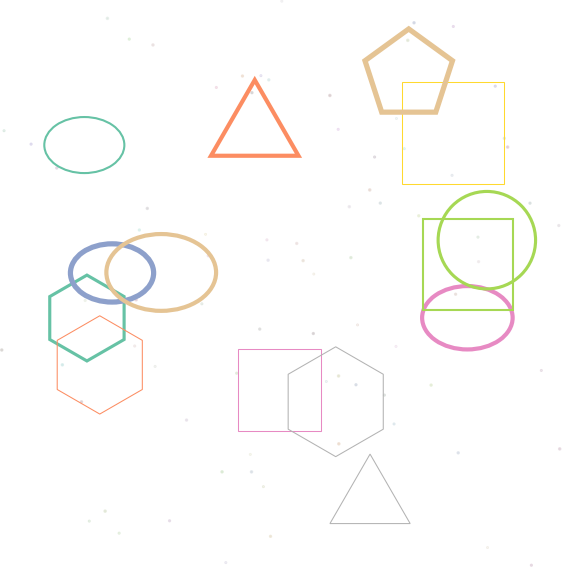[{"shape": "oval", "thickness": 1, "radius": 0.35, "center": [0.146, 0.748]}, {"shape": "hexagon", "thickness": 1.5, "radius": 0.37, "center": [0.151, 0.448]}, {"shape": "hexagon", "thickness": 0.5, "radius": 0.43, "center": [0.173, 0.367]}, {"shape": "triangle", "thickness": 2, "radius": 0.44, "center": [0.441, 0.773]}, {"shape": "oval", "thickness": 2.5, "radius": 0.36, "center": [0.194, 0.527]}, {"shape": "square", "thickness": 0.5, "radius": 0.36, "center": [0.484, 0.324]}, {"shape": "oval", "thickness": 2, "radius": 0.39, "center": [0.809, 0.449]}, {"shape": "circle", "thickness": 1.5, "radius": 0.42, "center": [0.843, 0.583]}, {"shape": "square", "thickness": 1, "radius": 0.39, "center": [0.81, 0.541]}, {"shape": "square", "thickness": 0.5, "radius": 0.44, "center": [0.784, 0.769]}, {"shape": "pentagon", "thickness": 2.5, "radius": 0.4, "center": [0.708, 0.869]}, {"shape": "oval", "thickness": 2, "radius": 0.48, "center": [0.279, 0.527]}, {"shape": "hexagon", "thickness": 0.5, "radius": 0.48, "center": [0.581, 0.303]}, {"shape": "triangle", "thickness": 0.5, "radius": 0.4, "center": [0.641, 0.133]}]